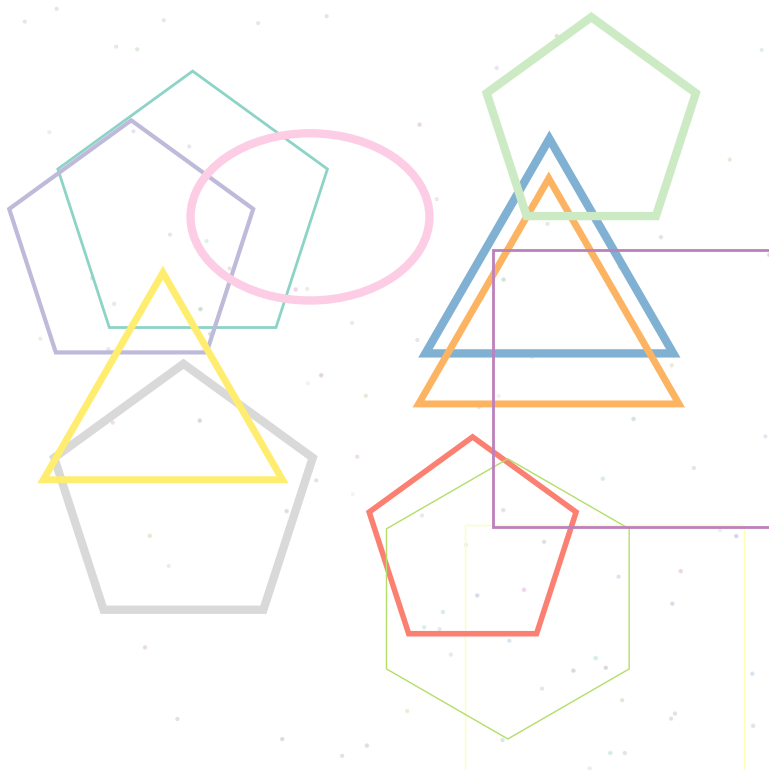[{"shape": "pentagon", "thickness": 1, "radius": 0.92, "center": [0.25, 0.724]}, {"shape": "square", "thickness": 0.5, "radius": 0.91, "center": [0.786, 0.137]}, {"shape": "pentagon", "thickness": 1.5, "radius": 0.83, "center": [0.17, 0.677]}, {"shape": "pentagon", "thickness": 2, "radius": 0.71, "center": [0.614, 0.291]}, {"shape": "triangle", "thickness": 3, "radius": 0.93, "center": [0.713, 0.634]}, {"shape": "triangle", "thickness": 2.5, "radius": 0.98, "center": [0.713, 0.573]}, {"shape": "hexagon", "thickness": 0.5, "radius": 0.91, "center": [0.66, 0.222]}, {"shape": "oval", "thickness": 3, "radius": 0.78, "center": [0.403, 0.718]}, {"shape": "pentagon", "thickness": 3, "radius": 0.88, "center": [0.238, 0.351]}, {"shape": "square", "thickness": 1, "radius": 0.9, "center": [0.82, 0.495]}, {"shape": "pentagon", "thickness": 3, "radius": 0.71, "center": [0.768, 0.835]}, {"shape": "triangle", "thickness": 2.5, "radius": 0.9, "center": [0.212, 0.467]}]